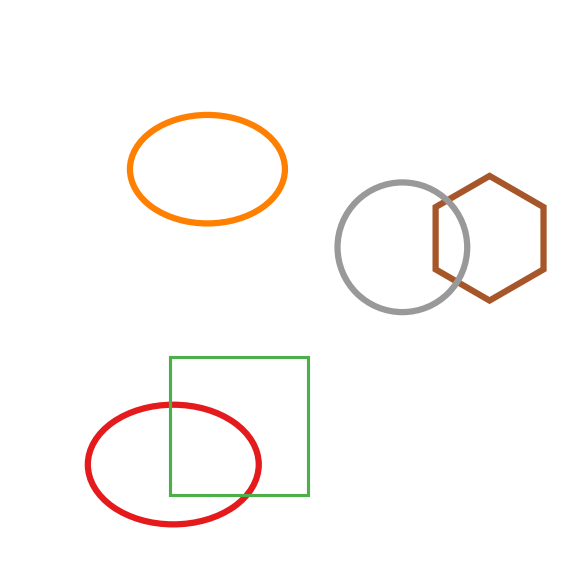[{"shape": "oval", "thickness": 3, "radius": 0.74, "center": [0.3, 0.195]}, {"shape": "square", "thickness": 1.5, "radius": 0.6, "center": [0.414, 0.262]}, {"shape": "oval", "thickness": 3, "radius": 0.67, "center": [0.359, 0.706]}, {"shape": "hexagon", "thickness": 3, "radius": 0.54, "center": [0.848, 0.587]}, {"shape": "circle", "thickness": 3, "radius": 0.56, "center": [0.697, 0.571]}]